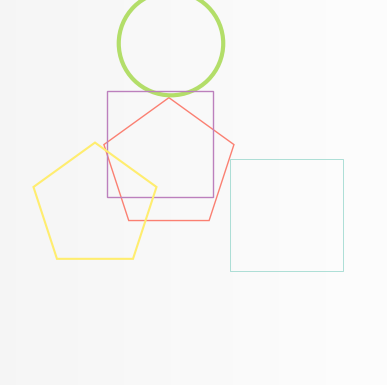[{"shape": "square", "thickness": 0.5, "radius": 0.73, "center": [0.74, 0.441]}, {"shape": "pentagon", "thickness": 1, "radius": 0.88, "center": [0.436, 0.57]}, {"shape": "circle", "thickness": 3, "radius": 0.67, "center": [0.441, 0.887]}, {"shape": "square", "thickness": 1, "radius": 0.69, "center": [0.413, 0.626]}, {"shape": "pentagon", "thickness": 1.5, "radius": 0.83, "center": [0.245, 0.463]}]